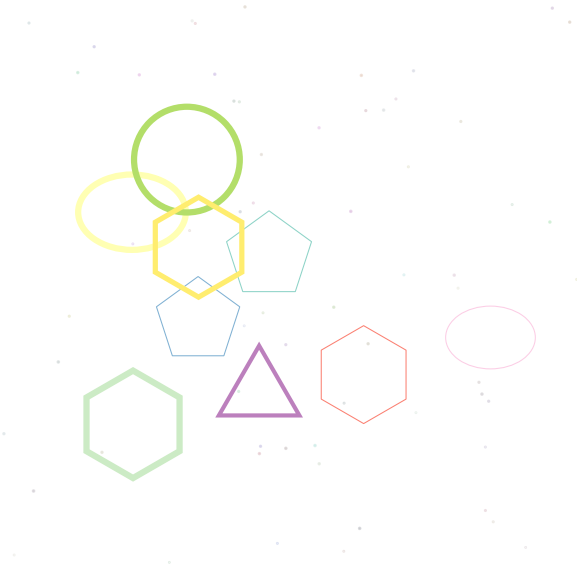[{"shape": "pentagon", "thickness": 0.5, "radius": 0.39, "center": [0.466, 0.557]}, {"shape": "oval", "thickness": 3, "radius": 0.47, "center": [0.229, 0.632]}, {"shape": "hexagon", "thickness": 0.5, "radius": 0.42, "center": [0.63, 0.35]}, {"shape": "pentagon", "thickness": 0.5, "radius": 0.38, "center": [0.343, 0.444]}, {"shape": "circle", "thickness": 3, "radius": 0.46, "center": [0.324, 0.723]}, {"shape": "oval", "thickness": 0.5, "radius": 0.39, "center": [0.849, 0.415]}, {"shape": "triangle", "thickness": 2, "radius": 0.4, "center": [0.449, 0.32]}, {"shape": "hexagon", "thickness": 3, "radius": 0.47, "center": [0.23, 0.264]}, {"shape": "hexagon", "thickness": 2.5, "radius": 0.43, "center": [0.344, 0.571]}]